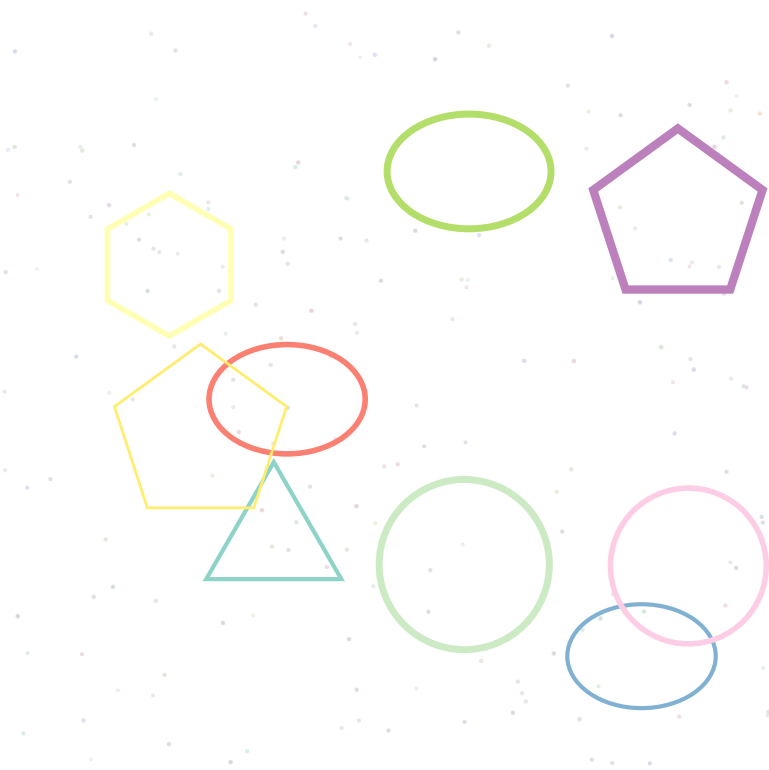[{"shape": "triangle", "thickness": 1.5, "radius": 0.51, "center": [0.356, 0.299]}, {"shape": "hexagon", "thickness": 2, "radius": 0.46, "center": [0.22, 0.656]}, {"shape": "oval", "thickness": 2, "radius": 0.51, "center": [0.373, 0.482]}, {"shape": "oval", "thickness": 1.5, "radius": 0.48, "center": [0.833, 0.148]}, {"shape": "oval", "thickness": 2.5, "radius": 0.53, "center": [0.609, 0.777]}, {"shape": "circle", "thickness": 2, "radius": 0.51, "center": [0.894, 0.265]}, {"shape": "pentagon", "thickness": 3, "radius": 0.58, "center": [0.88, 0.718]}, {"shape": "circle", "thickness": 2.5, "radius": 0.55, "center": [0.603, 0.267]}, {"shape": "pentagon", "thickness": 1, "radius": 0.59, "center": [0.26, 0.436]}]